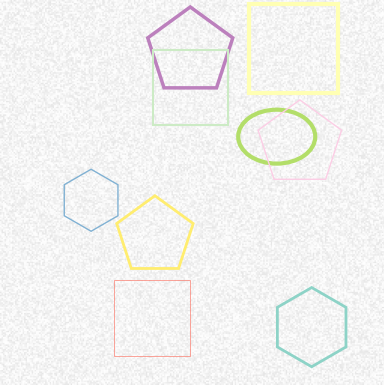[{"shape": "hexagon", "thickness": 2, "radius": 0.51, "center": [0.81, 0.15]}, {"shape": "square", "thickness": 3, "radius": 0.58, "center": [0.763, 0.873]}, {"shape": "square", "thickness": 0.5, "radius": 0.49, "center": [0.394, 0.174]}, {"shape": "hexagon", "thickness": 1, "radius": 0.4, "center": [0.237, 0.48]}, {"shape": "oval", "thickness": 3, "radius": 0.5, "center": [0.719, 0.645]}, {"shape": "pentagon", "thickness": 1, "radius": 0.57, "center": [0.779, 0.627]}, {"shape": "pentagon", "thickness": 2.5, "radius": 0.58, "center": [0.494, 0.866]}, {"shape": "square", "thickness": 1.5, "radius": 0.49, "center": [0.495, 0.773]}, {"shape": "pentagon", "thickness": 2, "radius": 0.52, "center": [0.402, 0.387]}]